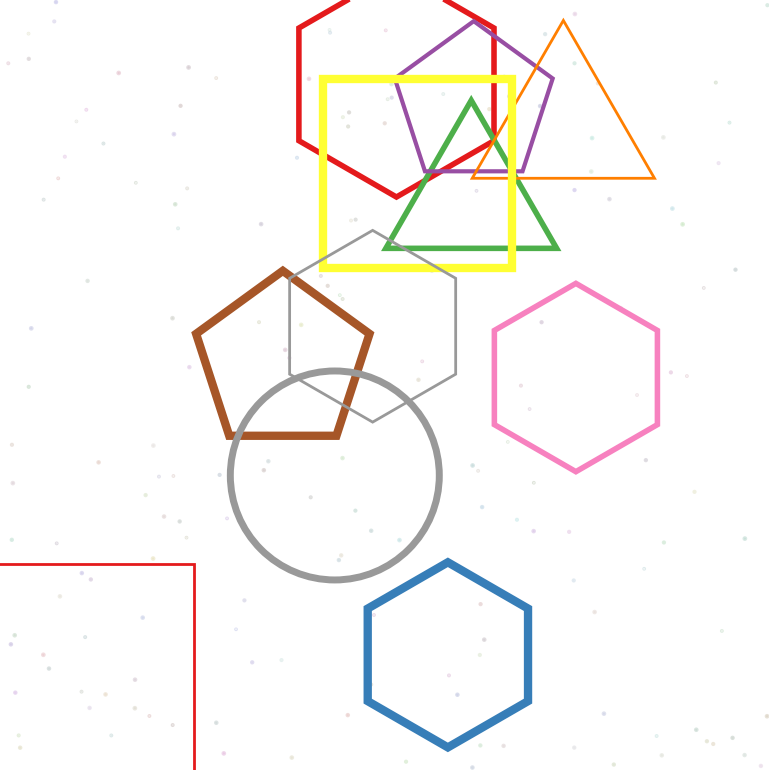[{"shape": "square", "thickness": 1, "radius": 0.72, "center": [0.107, 0.123]}, {"shape": "hexagon", "thickness": 2, "radius": 0.73, "center": [0.515, 0.89]}, {"shape": "hexagon", "thickness": 3, "radius": 0.6, "center": [0.582, 0.15]}, {"shape": "triangle", "thickness": 2, "radius": 0.64, "center": [0.612, 0.742]}, {"shape": "pentagon", "thickness": 1.5, "radius": 0.54, "center": [0.615, 0.865]}, {"shape": "triangle", "thickness": 1, "radius": 0.68, "center": [0.732, 0.837]}, {"shape": "square", "thickness": 3, "radius": 0.61, "center": [0.542, 0.774]}, {"shape": "pentagon", "thickness": 3, "radius": 0.59, "center": [0.367, 0.53]}, {"shape": "hexagon", "thickness": 2, "radius": 0.61, "center": [0.748, 0.51]}, {"shape": "circle", "thickness": 2.5, "radius": 0.68, "center": [0.435, 0.383]}, {"shape": "hexagon", "thickness": 1, "radius": 0.62, "center": [0.484, 0.576]}]